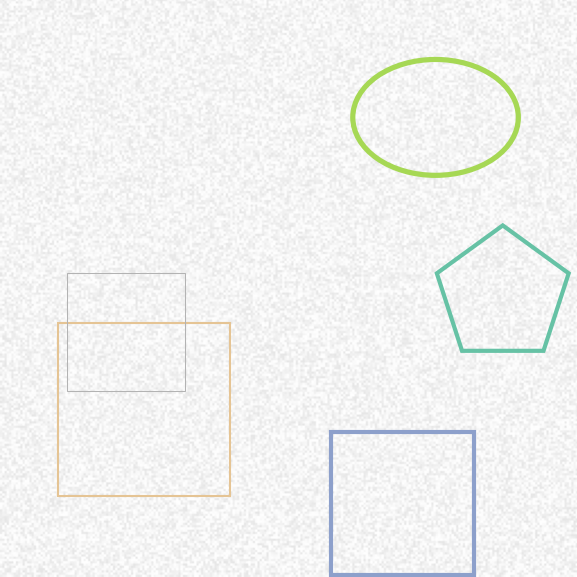[{"shape": "pentagon", "thickness": 2, "radius": 0.6, "center": [0.871, 0.489]}, {"shape": "square", "thickness": 2, "radius": 0.62, "center": [0.696, 0.128]}, {"shape": "oval", "thickness": 2.5, "radius": 0.72, "center": [0.754, 0.796]}, {"shape": "square", "thickness": 1, "radius": 0.75, "center": [0.25, 0.29]}, {"shape": "square", "thickness": 0.5, "radius": 0.51, "center": [0.219, 0.424]}]